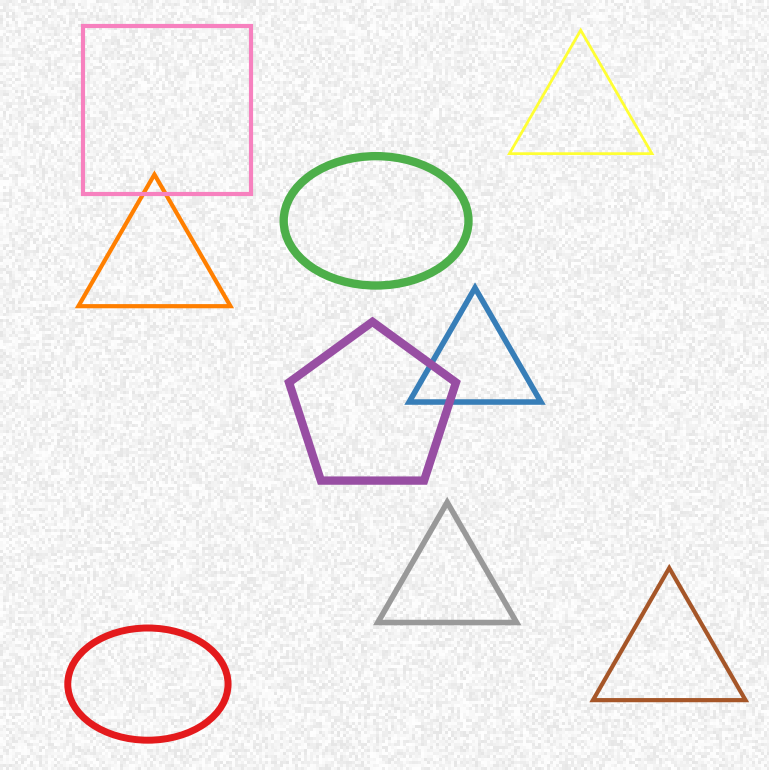[{"shape": "oval", "thickness": 2.5, "radius": 0.52, "center": [0.192, 0.112]}, {"shape": "triangle", "thickness": 2, "radius": 0.49, "center": [0.617, 0.527]}, {"shape": "oval", "thickness": 3, "radius": 0.6, "center": [0.488, 0.713]}, {"shape": "pentagon", "thickness": 3, "radius": 0.57, "center": [0.484, 0.468]}, {"shape": "triangle", "thickness": 1.5, "radius": 0.57, "center": [0.201, 0.659]}, {"shape": "triangle", "thickness": 1, "radius": 0.53, "center": [0.754, 0.854]}, {"shape": "triangle", "thickness": 1.5, "radius": 0.57, "center": [0.869, 0.148]}, {"shape": "square", "thickness": 1.5, "radius": 0.54, "center": [0.217, 0.857]}, {"shape": "triangle", "thickness": 2, "radius": 0.52, "center": [0.581, 0.244]}]